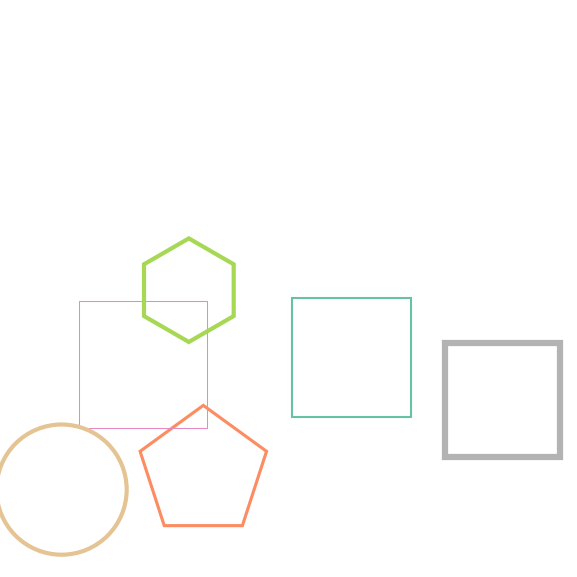[{"shape": "square", "thickness": 1, "radius": 0.51, "center": [0.609, 0.38]}, {"shape": "pentagon", "thickness": 1.5, "radius": 0.58, "center": [0.352, 0.182]}, {"shape": "square", "thickness": 0.5, "radius": 0.55, "center": [0.248, 0.368]}, {"shape": "hexagon", "thickness": 2, "radius": 0.45, "center": [0.327, 0.497]}, {"shape": "circle", "thickness": 2, "radius": 0.56, "center": [0.107, 0.151]}, {"shape": "square", "thickness": 3, "radius": 0.5, "center": [0.871, 0.306]}]